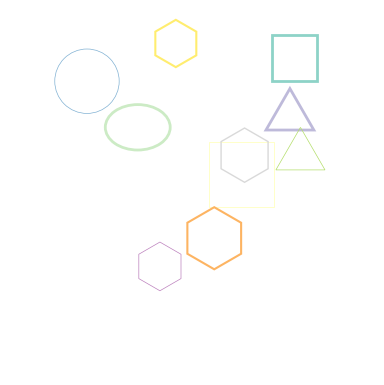[{"shape": "square", "thickness": 2, "radius": 0.29, "center": [0.765, 0.85]}, {"shape": "square", "thickness": 0.5, "radius": 0.42, "center": [0.628, 0.547]}, {"shape": "triangle", "thickness": 2, "radius": 0.36, "center": [0.753, 0.698]}, {"shape": "circle", "thickness": 0.5, "radius": 0.42, "center": [0.226, 0.789]}, {"shape": "hexagon", "thickness": 1.5, "radius": 0.4, "center": [0.556, 0.381]}, {"shape": "triangle", "thickness": 0.5, "radius": 0.37, "center": [0.78, 0.596]}, {"shape": "hexagon", "thickness": 1, "radius": 0.35, "center": [0.635, 0.597]}, {"shape": "hexagon", "thickness": 0.5, "radius": 0.32, "center": [0.415, 0.308]}, {"shape": "oval", "thickness": 2, "radius": 0.42, "center": [0.358, 0.669]}, {"shape": "hexagon", "thickness": 1.5, "radius": 0.31, "center": [0.457, 0.887]}]